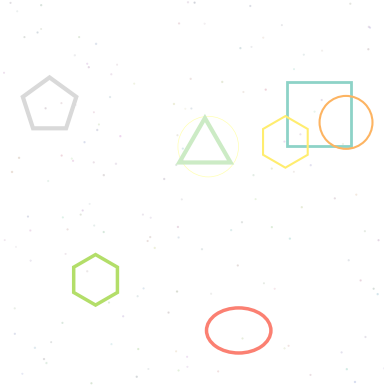[{"shape": "square", "thickness": 2, "radius": 0.42, "center": [0.828, 0.703]}, {"shape": "circle", "thickness": 0.5, "radius": 0.39, "center": [0.541, 0.619]}, {"shape": "oval", "thickness": 2.5, "radius": 0.42, "center": [0.62, 0.142]}, {"shape": "circle", "thickness": 1.5, "radius": 0.34, "center": [0.899, 0.682]}, {"shape": "hexagon", "thickness": 2.5, "radius": 0.33, "center": [0.248, 0.273]}, {"shape": "pentagon", "thickness": 3, "radius": 0.37, "center": [0.129, 0.726]}, {"shape": "triangle", "thickness": 3, "radius": 0.38, "center": [0.532, 0.616]}, {"shape": "hexagon", "thickness": 1.5, "radius": 0.33, "center": [0.741, 0.631]}]